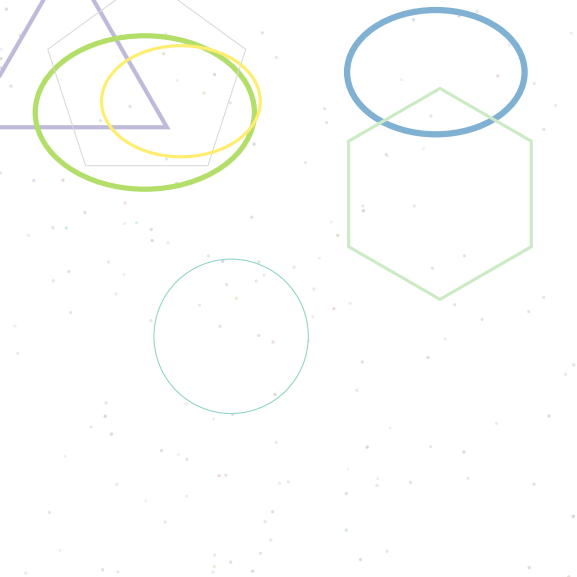[{"shape": "circle", "thickness": 0.5, "radius": 0.67, "center": [0.4, 0.417]}, {"shape": "triangle", "thickness": 2, "radius": 0.98, "center": [0.118, 0.877]}, {"shape": "oval", "thickness": 3, "radius": 0.77, "center": [0.755, 0.874]}, {"shape": "oval", "thickness": 2.5, "radius": 0.95, "center": [0.251, 0.804]}, {"shape": "pentagon", "thickness": 0.5, "radius": 0.9, "center": [0.254, 0.858]}, {"shape": "hexagon", "thickness": 1.5, "radius": 0.91, "center": [0.762, 0.663]}, {"shape": "oval", "thickness": 1.5, "radius": 0.69, "center": [0.313, 0.824]}]